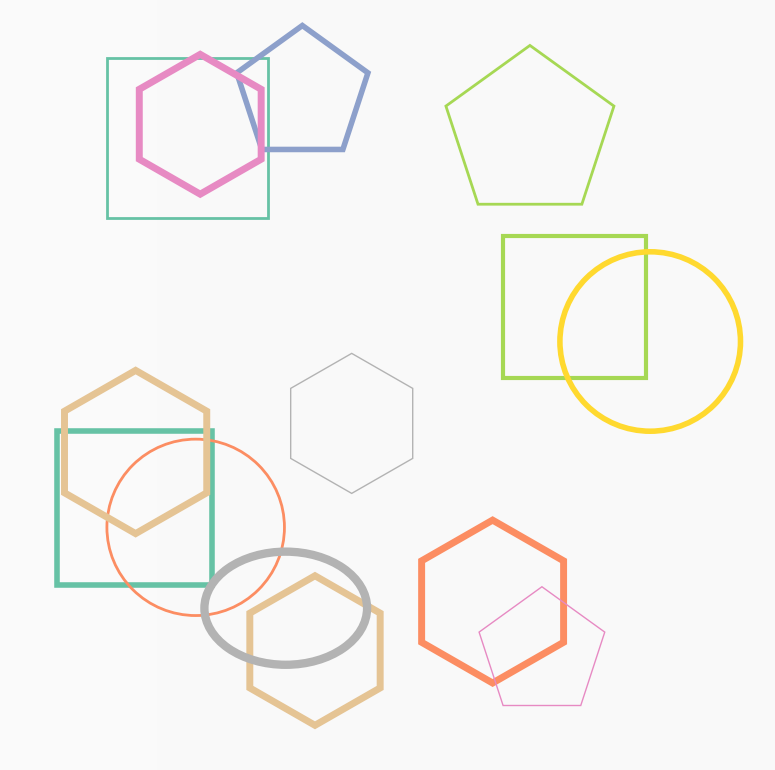[{"shape": "square", "thickness": 2, "radius": 0.5, "center": [0.173, 0.341]}, {"shape": "square", "thickness": 1, "radius": 0.52, "center": [0.242, 0.821]}, {"shape": "circle", "thickness": 1, "radius": 0.57, "center": [0.252, 0.315]}, {"shape": "hexagon", "thickness": 2.5, "radius": 0.53, "center": [0.636, 0.219]}, {"shape": "pentagon", "thickness": 2, "radius": 0.44, "center": [0.39, 0.878]}, {"shape": "hexagon", "thickness": 2.5, "radius": 0.45, "center": [0.258, 0.839]}, {"shape": "pentagon", "thickness": 0.5, "radius": 0.43, "center": [0.699, 0.153]}, {"shape": "square", "thickness": 1.5, "radius": 0.46, "center": [0.741, 0.601]}, {"shape": "pentagon", "thickness": 1, "radius": 0.57, "center": [0.684, 0.827]}, {"shape": "circle", "thickness": 2, "radius": 0.58, "center": [0.839, 0.556]}, {"shape": "hexagon", "thickness": 2.5, "radius": 0.49, "center": [0.406, 0.155]}, {"shape": "hexagon", "thickness": 2.5, "radius": 0.53, "center": [0.175, 0.413]}, {"shape": "oval", "thickness": 3, "radius": 0.52, "center": [0.369, 0.21]}, {"shape": "hexagon", "thickness": 0.5, "radius": 0.45, "center": [0.454, 0.45]}]